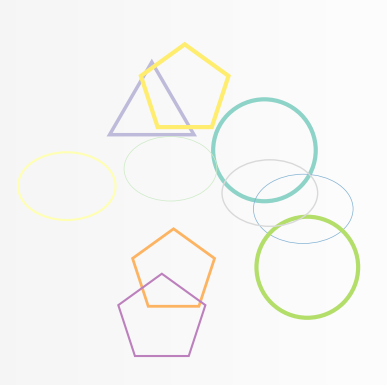[{"shape": "circle", "thickness": 3, "radius": 0.66, "center": [0.682, 0.61]}, {"shape": "oval", "thickness": 1.5, "radius": 0.63, "center": [0.172, 0.517]}, {"shape": "triangle", "thickness": 2.5, "radius": 0.63, "center": [0.392, 0.713]}, {"shape": "oval", "thickness": 0.5, "radius": 0.64, "center": [0.783, 0.458]}, {"shape": "pentagon", "thickness": 2, "radius": 0.56, "center": [0.448, 0.294]}, {"shape": "circle", "thickness": 3, "radius": 0.66, "center": [0.793, 0.306]}, {"shape": "oval", "thickness": 1, "radius": 0.62, "center": [0.696, 0.499]}, {"shape": "pentagon", "thickness": 1.5, "radius": 0.59, "center": [0.418, 0.171]}, {"shape": "oval", "thickness": 0.5, "radius": 0.6, "center": [0.44, 0.562]}, {"shape": "pentagon", "thickness": 3, "radius": 0.59, "center": [0.477, 0.766]}]